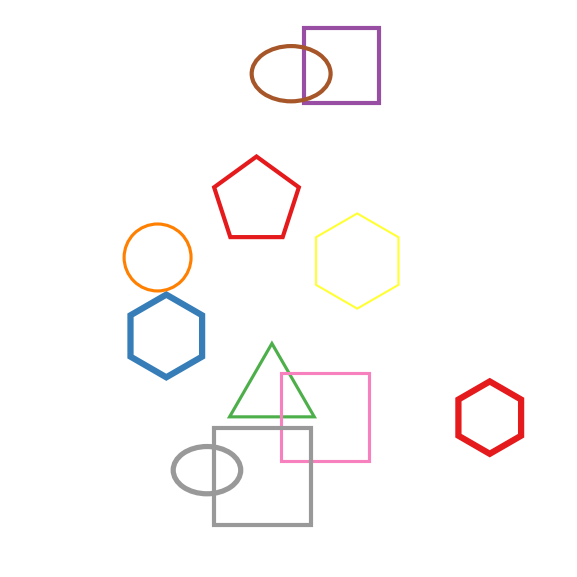[{"shape": "pentagon", "thickness": 2, "radius": 0.39, "center": [0.444, 0.651]}, {"shape": "hexagon", "thickness": 3, "radius": 0.31, "center": [0.848, 0.276]}, {"shape": "hexagon", "thickness": 3, "radius": 0.36, "center": [0.288, 0.417]}, {"shape": "triangle", "thickness": 1.5, "radius": 0.42, "center": [0.471, 0.32]}, {"shape": "square", "thickness": 2, "radius": 0.32, "center": [0.592, 0.886]}, {"shape": "circle", "thickness": 1.5, "radius": 0.29, "center": [0.273, 0.553]}, {"shape": "hexagon", "thickness": 1, "radius": 0.41, "center": [0.619, 0.547]}, {"shape": "oval", "thickness": 2, "radius": 0.34, "center": [0.504, 0.872]}, {"shape": "square", "thickness": 1.5, "radius": 0.38, "center": [0.563, 0.277]}, {"shape": "oval", "thickness": 2.5, "radius": 0.29, "center": [0.358, 0.185]}, {"shape": "square", "thickness": 2, "radius": 0.42, "center": [0.454, 0.174]}]